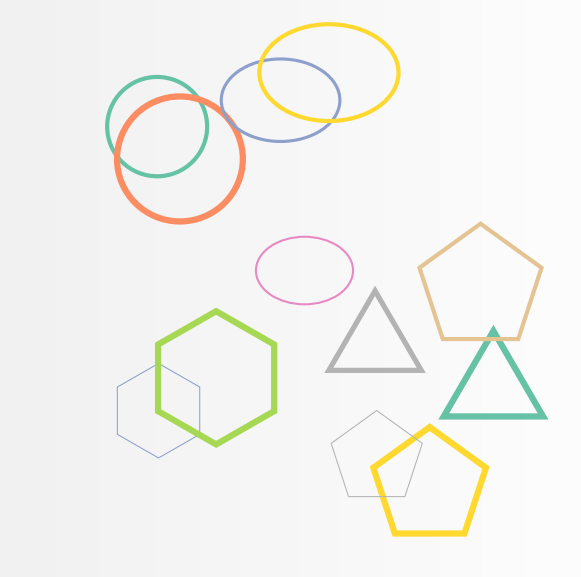[{"shape": "triangle", "thickness": 3, "radius": 0.49, "center": [0.849, 0.327]}, {"shape": "circle", "thickness": 2, "radius": 0.43, "center": [0.27, 0.78]}, {"shape": "circle", "thickness": 3, "radius": 0.54, "center": [0.31, 0.724]}, {"shape": "hexagon", "thickness": 0.5, "radius": 0.41, "center": [0.273, 0.288]}, {"shape": "oval", "thickness": 1.5, "radius": 0.51, "center": [0.483, 0.826]}, {"shape": "oval", "thickness": 1, "radius": 0.42, "center": [0.524, 0.531]}, {"shape": "hexagon", "thickness": 3, "radius": 0.58, "center": [0.372, 0.345]}, {"shape": "pentagon", "thickness": 3, "radius": 0.51, "center": [0.739, 0.158]}, {"shape": "oval", "thickness": 2, "radius": 0.6, "center": [0.566, 0.873]}, {"shape": "pentagon", "thickness": 2, "radius": 0.55, "center": [0.827, 0.501]}, {"shape": "pentagon", "thickness": 0.5, "radius": 0.41, "center": [0.648, 0.206]}, {"shape": "triangle", "thickness": 2.5, "radius": 0.46, "center": [0.645, 0.404]}]